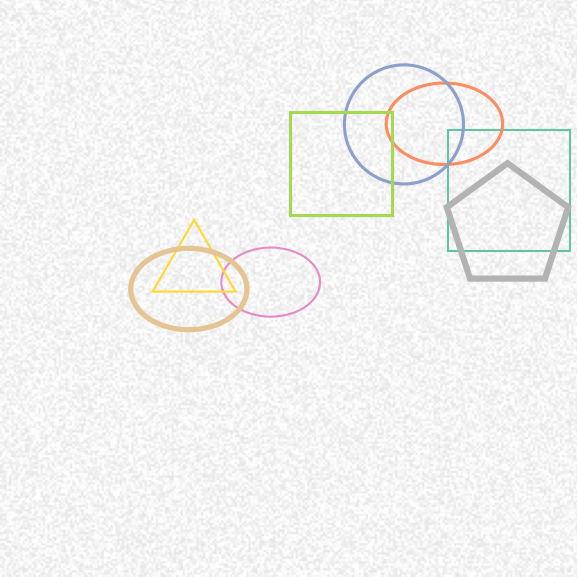[{"shape": "square", "thickness": 1, "radius": 0.53, "center": [0.881, 0.669]}, {"shape": "oval", "thickness": 1.5, "radius": 0.5, "center": [0.77, 0.785]}, {"shape": "circle", "thickness": 1.5, "radius": 0.52, "center": [0.699, 0.784]}, {"shape": "oval", "thickness": 1, "radius": 0.43, "center": [0.469, 0.511]}, {"shape": "square", "thickness": 1.5, "radius": 0.44, "center": [0.59, 0.716]}, {"shape": "triangle", "thickness": 1, "radius": 0.41, "center": [0.336, 0.536]}, {"shape": "oval", "thickness": 2.5, "radius": 0.5, "center": [0.327, 0.499]}, {"shape": "pentagon", "thickness": 3, "radius": 0.55, "center": [0.879, 0.606]}]